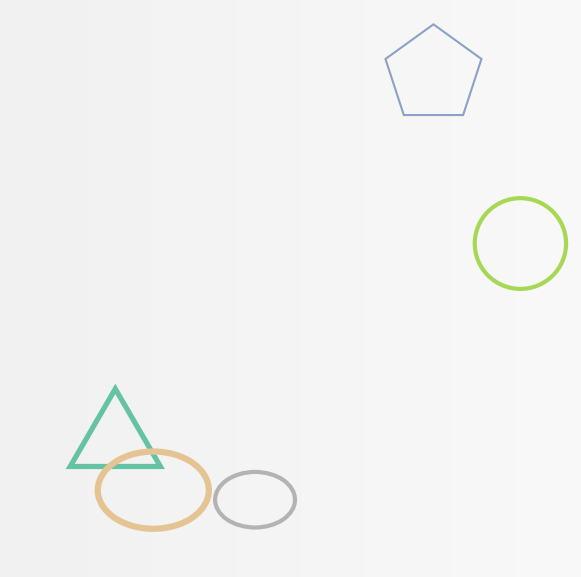[{"shape": "triangle", "thickness": 2.5, "radius": 0.45, "center": [0.198, 0.236]}, {"shape": "pentagon", "thickness": 1, "radius": 0.43, "center": [0.746, 0.87]}, {"shape": "circle", "thickness": 2, "radius": 0.39, "center": [0.895, 0.577]}, {"shape": "oval", "thickness": 3, "radius": 0.48, "center": [0.264, 0.15]}, {"shape": "oval", "thickness": 2, "radius": 0.34, "center": [0.439, 0.134]}]